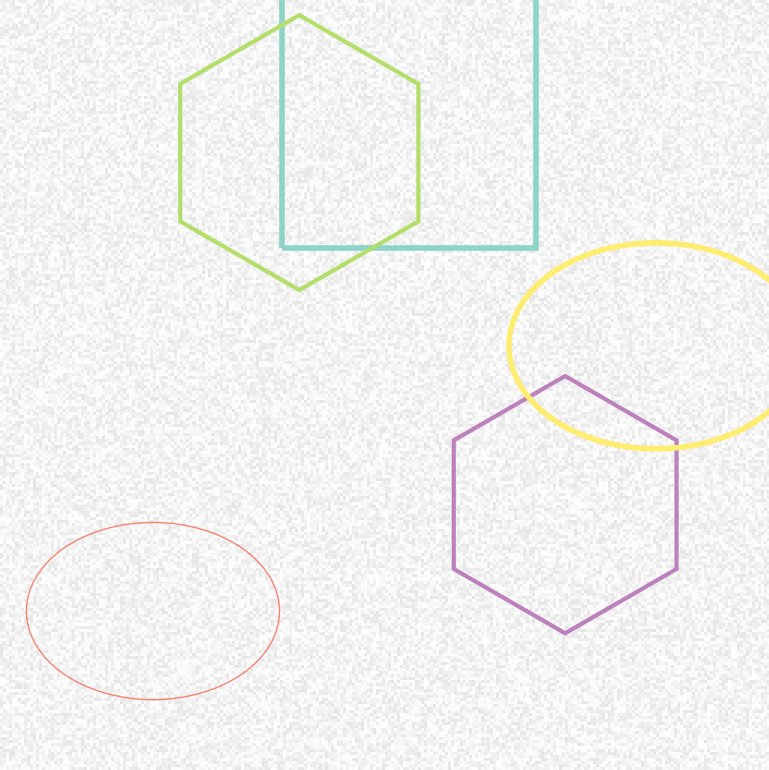[{"shape": "square", "thickness": 2, "radius": 0.83, "center": [0.531, 0.843]}, {"shape": "oval", "thickness": 0.5, "radius": 0.82, "center": [0.199, 0.206]}, {"shape": "hexagon", "thickness": 1.5, "radius": 0.89, "center": [0.389, 0.802]}, {"shape": "hexagon", "thickness": 1.5, "radius": 0.84, "center": [0.734, 0.345]}, {"shape": "oval", "thickness": 2, "radius": 0.95, "center": [0.852, 0.551]}]